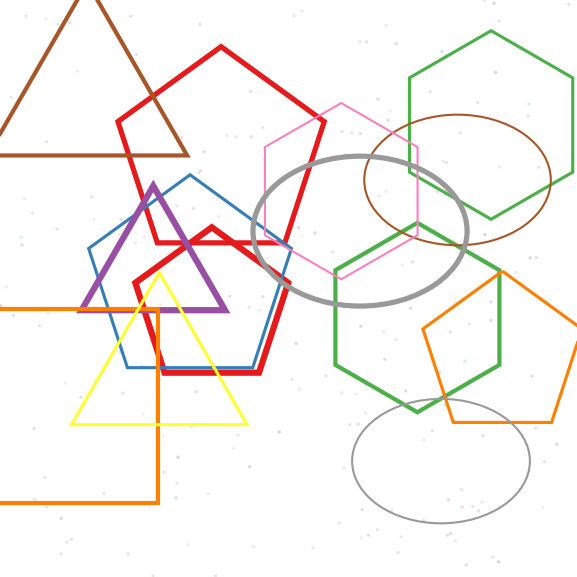[{"shape": "pentagon", "thickness": 2.5, "radius": 0.94, "center": [0.383, 0.731]}, {"shape": "pentagon", "thickness": 3, "radius": 0.7, "center": [0.367, 0.466]}, {"shape": "pentagon", "thickness": 1.5, "radius": 0.92, "center": [0.329, 0.512]}, {"shape": "hexagon", "thickness": 1.5, "radius": 0.82, "center": [0.85, 0.783]}, {"shape": "hexagon", "thickness": 2, "radius": 0.82, "center": [0.723, 0.449]}, {"shape": "triangle", "thickness": 3, "radius": 0.72, "center": [0.265, 0.534]}, {"shape": "square", "thickness": 2, "radius": 0.84, "center": [0.106, 0.296]}, {"shape": "pentagon", "thickness": 1.5, "radius": 0.72, "center": [0.87, 0.385]}, {"shape": "triangle", "thickness": 1.5, "radius": 0.88, "center": [0.276, 0.352]}, {"shape": "oval", "thickness": 1, "radius": 0.81, "center": [0.792, 0.688]}, {"shape": "triangle", "thickness": 2, "radius": 1.0, "center": [0.151, 0.83]}, {"shape": "hexagon", "thickness": 1, "radius": 0.76, "center": [0.591, 0.668]}, {"shape": "oval", "thickness": 1, "radius": 0.77, "center": [0.764, 0.201]}, {"shape": "oval", "thickness": 2.5, "radius": 0.93, "center": [0.623, 0.599]}]